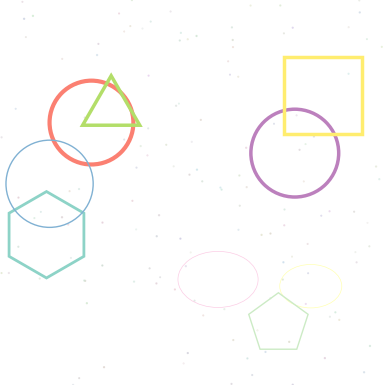[{"shape": "hexagon", "thickness": 2, "radius": 0.56, "center": [0.121, 0.39]}, {"shape": "oval", "thickness": 0.5, "radius": 0.4, "center": [0.807, 0.257]}, {"shape": "circle", "thickness": 3, "radius": 0.54, "center": [0.238, 0.682]}, {"shape": "circle", "thickness": 1, "radius": 0.57, "center": [0.129, 0.523]}, {"shape": "triangle", "thickness": 2.5, "radius": 0.43, "center": [0.289, 0.718]}, {"shape": "oval", "thickness": 0.5, "radius": 0.52, "center": [0.566, 0.274]}, {"shape": "circle", "thickness": 2.5, "radius": 0.57, "center": [0.766, 0.602]}, {"shape": "pentagon", "thickness": 1, "radius": 0.41, "center": [0.723, 0.159]}, {"shape": "square", "thickness": 2.5, "radius": 0.51, "center": [0.838, 0.752]}]